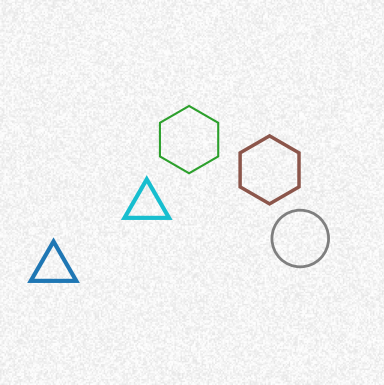[{"shape": "triangle", "thickness": 3, "radius": 0.34, "center": [0.139, 0.305]}, {"shape": "hexagon", "thickness": 1.5, "radius": 0.44, "center": [0.491, 0.637]}, {"shape": "hexagon", "thickness": 2.5, "radius": 0.44, "center": [0.7, 0.559]}, {"shape": "circle", "thickness": 2, "radius": 0.37, "center": [0.78, 0.381]}, {"shape": "triangle", "thickness": 3, "radius": 0.33, "center": [0.381, 0.468]}]